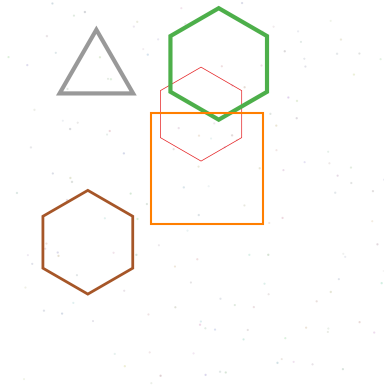[{"shape": "hexagon", "thickness": 0.5, "radius": 0.61, "center": [0.522, 0.704]}, {"shape": "hexagon", "thickness": 3, "radius": 0.72, "center": [0.568, 0.834]}, {"shape": "square", "thickness": 1.5, "radius": 0.73, "center": [0.536, 0.562]}, {"shape": "hexagon", "thickness": 2, "radius": 0.67, "center": [0.228, 0.371]}, {"shape": "triangle", "thickness": 3, "radius": 0.55, "center": [0.25, 0.812]}]